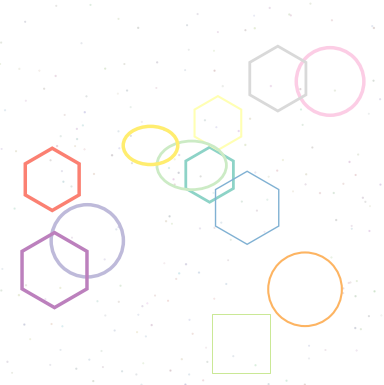[{"shape": "hexagon", "thickness": 2, "radius": 0.36, "center": [0.544, 0.546]}, {"shape": "hexagon", "thickness": 1.5, "radius": 0.35, "center": [0.566, 0.68]}, {"shape": "circle", "thickness": 2.5, "radius": 0.47, "center": [0.227, 0.375]}, {"shape": "hexagon", "thickness": 2.5, "radius": 0.4, "center": [0.136, 0.534]}, {"shape": "hexagon", "thickness": 1, "radius": 0.47, "center": [0.642, 0.46]}, {"shape": "circle", "thickness": 1.5, "radius": 0.48, "center": [0.792, 0.249]}, {"shape": "square", "thickness": 0.5, "radius": 0.38, "center": [0.626, 0.107]}, {"shape": "circle", "thickness": 2.5, "radius": 0.44, "center": [0.857, 0.788]}, {"shape": "hexagon", "thickness": 2, "radius": 0.42, "center": [0.722, 0.796]}, {"shape": "hexagon", "thickness": 2.5, "radius": 0.49, "center": [0.142, 0.298]}, {"shape": "oval", "thickness": 2, "radius": 0.45, "center": [0.498, 0.57]}, {"shape": "oval", "thickness": 2.5, "radius": 0.35, "center": [0.391, 0.622]}]